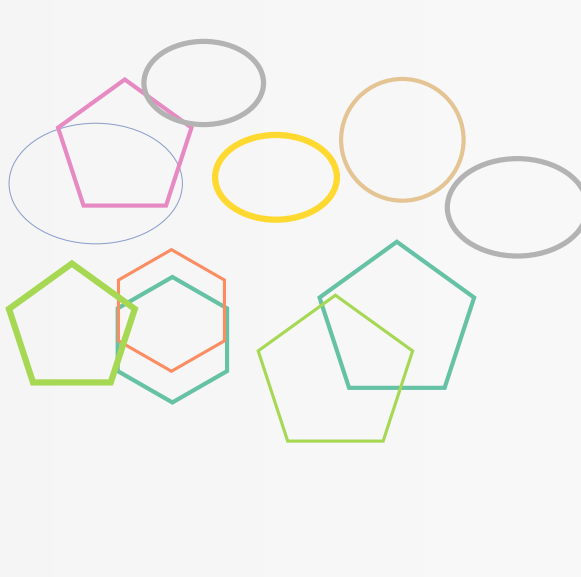[{"shape": "pentagon", "thickness": 2, "radius": 0.7, "center": [0.683, 0.441]}, {"shape": "hexagon", "thickness": 2, "radius": 0.54, "center": [0.297, 0.411]}, {"shape": "hexagon", "thickness": 1.5, "radius": 0.53, "center": [0.295, 0.462]}, {"shape": "oval", "thickness": 0.5, "radius": 0.75, "center": [0.165, 0.681]}, {"shape": "pentagon", "thickness": 2, "radius": 0.6, "center": [0.215, 0.741]}, {"shape": "pentagon", "thickness": 3, "radius": 0.57, "center": [0.124, 0.429]}, {"shape": "pentagon", "thickness": 1.5, "radius": 0.7, "center": [0.577, 0.348]}, {"shape": "oval", "thickness": 3, "radius": 0.52, "center": [0.475, 0.692]}, {"shape": "circle", "thickness": 2, "radius": 0.53, "center": [0.692, 0.757]}, {"shape": "oval", "thickness": 2.5, "radius": 0.51, "center": [0.351, 0.855]}, {"shape": "oval", "thickness": 2.5, "radius": 0.6, "center": [0.89, 0.64]}]